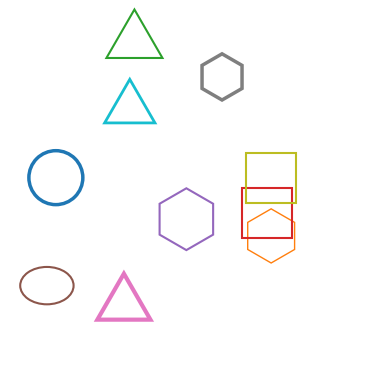[{"shape": "circle", "thickness": 2.5, "radius": 0.35, "center": [0.145, 0.539]}, {"shape": "hexagon", "thickness": 1, "radius": 0.35, "center": [0.704, 0.387]}, {"shape": "triangle", "thickness": 1.5, "radius": 0.42, "center": [0.349, 0.891]}, {"shape": "square", "thickness": 1.5, "radius": 0.32, "center": [0.694, 0.446]}, {"shape": "hexagon", "thickness": 1.5, "radius": 0.4, "center": [0.484, 0.431]}, {"shape": "oval", "thickness": 1.5, "radius": 0.35, "center": [0.122, 0.258]}, {"shape": "triangle", "thickness": 3, "radius": 0.4, "center": [0.322, 0.21]}, {"shape": "hexagon", "thickness": 2.5, "radius": 0.3, "center": [0.577, 0.8]}, {"shape": "square", "thickness": 1.5, "radius": 0.33, "center": [0.704, 0.537]}, {"shape": "triangle", "thickness": 2, "radius": 0.38, "center": [0.337, 0.718]}]